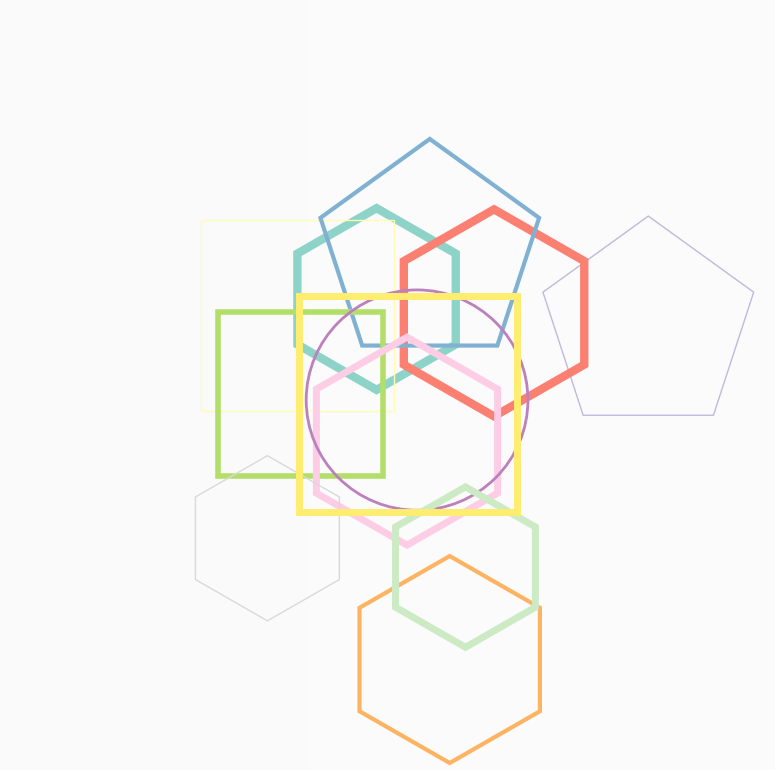[{"shape": "hexagon", "thickness": 3, "radius": 0.59, "center": [0.486, 0.612]}, {"shape": "square", "thickness": 0.5, "radius": 0.62, "center": [0.384, 0.59]}, {"shape": "pentagon", "thickness": 0.5, "radius": 0.71, "center": [0.837, 0.576]}, {"shape": "hexagon", "thickness": 3, "radius": 0.67, "center": [0.637, 0.594]}, {"shape": "pentagon", "thickness": 1.5, "radius": 0.74, "center": [0.555, 0.671]}, {"shape": "hexagon", "thickness": 1.5, "radius": 0.67, "center": [0.58, 0.143]}, {"shape": "square", "thickness": 2, "radius": 0.53, "center": [0.388, 0.489]}, {"shape": "hexagon", "thickness": 2.5, "radius": 0.68, "center": [0.525, 0.427]}, {"shape": "hexagon", "thickness": 0.5, "radius": 0.54, "center": [0.345, 0.301]}, {"shape": "circle", "thickness": 1, "radius": 0.72, "center": [0.538, 0.48]}, {"shape": "hexagon", "thickness": 2.5, "radius": 0.52, "center": [0.601, 0.264]}, {"shape": "square", "thickness": 2.5, "radius": 0.7, "center": [0.527, 0.475]}]